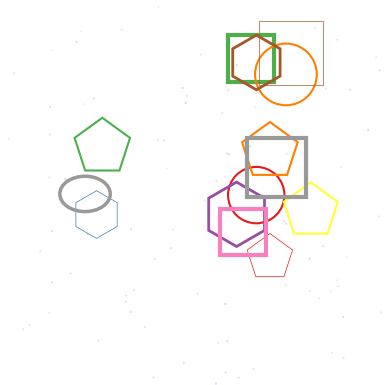[{"shape": "circle", "thickness": 1.5, "radius": 0.37, "center": [0.666, 0.493]}, {"shape": "pentagon", "thickness": 0.5, "radius": 0.31, "center": [0.701, 0.331]}, {"shape": "hexagon", "thickness": 0.5, "radius": 0.31, "center": [0.251, 0.443]}, {"shape": "square", "thickness": 3, "radius": 0.3, "center": [0.652, 0.848]}, {"shape": "pentagon", "thickness": 1.5, "radius": 0.38, "center": [0.266, 0.618]}, {"shape": "hexagon", "thickness": 2, "radius": 0.42, "center": [0.615, 0.443]}, {"shape": "circle", "thickness": 1.5, "radius": 0.4, "center": [0.743, 0.807]}, {"shape": "pentagon", "thickness": 1.5, "radius": 0.38, "center": [0.701, 0.607]}, {"shape": "pentagon", "thickness": 1.5, "radius": 0.37, "center": [0.807, 0.453]}, {"shape": "hexagon", "thickness": 2, "radius": 0.36, "center": [0.666, 0.838]}, {"shape": "square", "thickness": 0.5, "radius": 0.41, "center": [0.755, 0.862]}, {"shape": "square", "thickness": 3, "radius": 0.3, "center": [0.631, 0.397]}, {"shape": "oval", "thickness": 2.5, "radius": 0.33, "center": [0.221, 0.496]}, {"shape": "square", "thickness": 3, "radius": 0.38, "center": [0.718, 0.565]}]